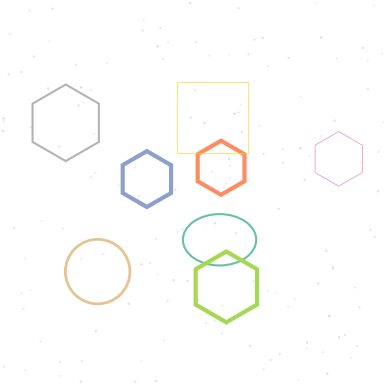[{"shape": "oval", "thickness": 1.5, "radius": 0.48, "center": [0.57, 0.377]}, {"shape": "hexagon", "thickness": 3, "radius": 0.35, "center": [0.574, 0.564]}, {"shape": "hexagon", "thickness": 3, "radius": 0.36, "center": [0.381, 0.535]}, {"shape": "hexagon", "thickness": 0.5, "radius": 0.35, "center": [0.88, 0.587]}, {"shape": "hexagon", "thickness": 3, "radius": 0.46, "center": [0.588, 0.255]}, {"shape": "square", "thickness": 0.5, "radius": 0.46, "center": [0.553, 0.695]}, {"shape": "circle", "thickness": 2, "radius": 0.42, "center": [0.254, 0.294]}, {"shape": "hexagon", "thickness": 1.5, "radius": 0.5, "center": [0.171, 0.681]}]